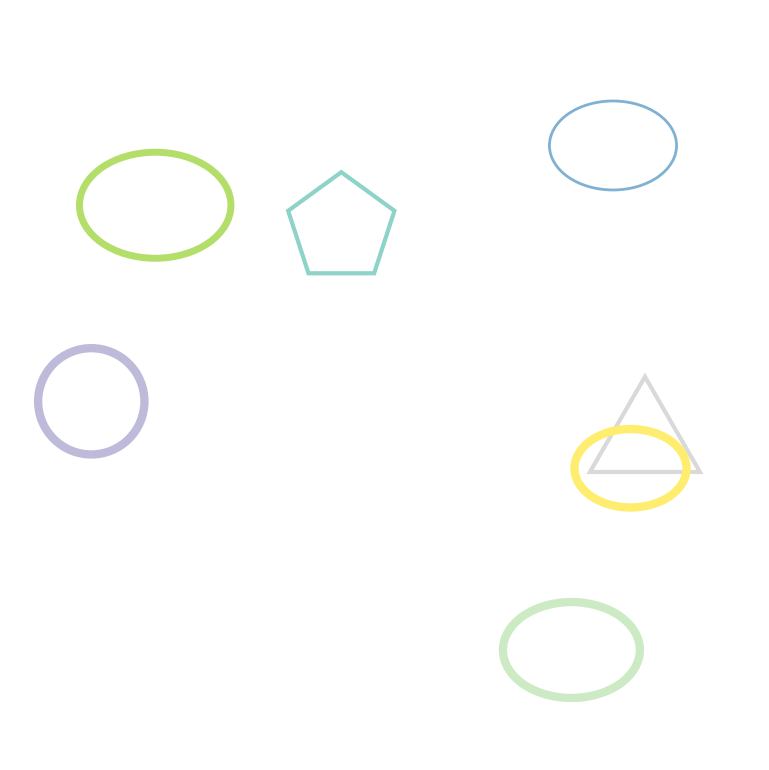[{"shape": "pentagon", "thickness": 1.5, "radius": 0.36, "center": [0.443, 0.704]}, {"shape": "circle", "thickness": 3, "radius": 0.35, "center": [0.119, 0.479]}, {"shape": "oval", "thickness": 1, "radius": 0.41, "center": [0.796, 0.811]}, {"shape": "oval", "thickness": 2.5, "radius": 0.49, "center": [0.202, 0.733]}, {"shape": "triangle", "thickness": 1.5, "radius": 0.41, "center": [0.838, 0.428]}, {"shape": "oval", "thickness": 3, "radius": 0.44, "center": [0.742, 0.156]}, {"shape": "oval", "thickness": 3, "radius": 0.36, "center": [0.819, 0.392]}]